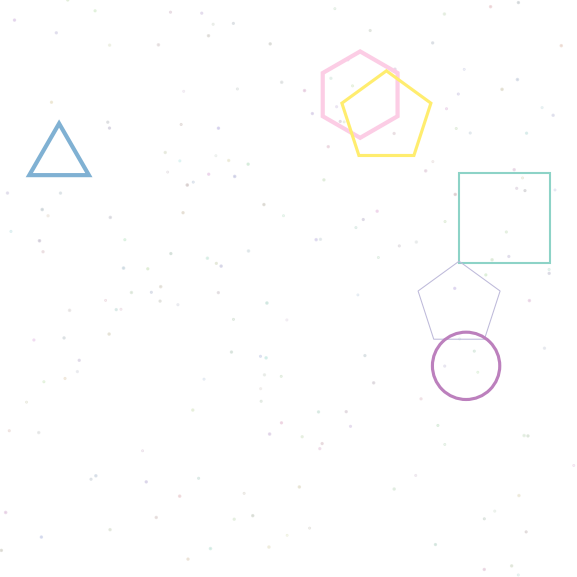[{"shape": "square", "thickness": 1, "radius": 0.39, "center": [0.873, 0.622]}, {"shape": "pentagon", "thickness": 0.5, "radius": 0.37, "center": [0.795, 0.472]}, {"shape": "triangle", "thickness": 2, "radius": 0.3, "center": [0.102, 0.726]}, {"shape": "hexagon", "thickness": 2, "radius": 0.37, "center": [0.624, 0.835]}, {"shape": "circle", "thickness": 1.5, "radius": 0.29, "center": [0.807, 0.366]}, {"shape": "pentagon", "thickness": 1.5, "radius": 0.41, "center": [0.669, 0.795]}]